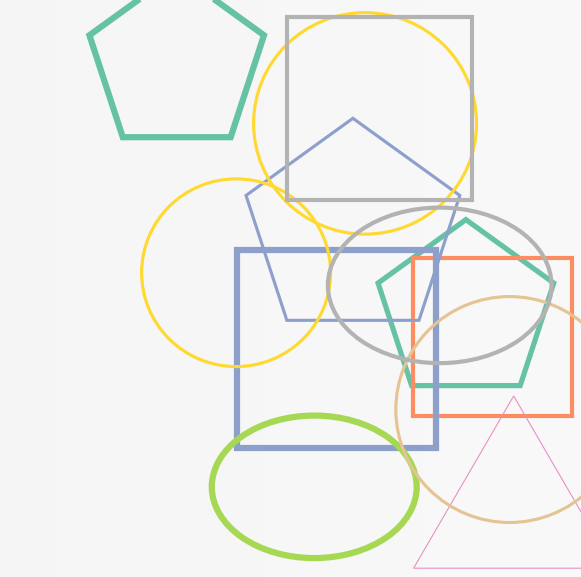[{"shape": "pentagon", "thickness": 3, "radius": 0.79, "center": [0.304, 0.889]}, {"shape": "pentagon", "thickness": 2.5, "radius": 0.79, "center": [0.802, 0.46]}, {"shape": "square", "thickness": 2, "radius": 0.68, "center": [0.848, 0.416]}, {"shape": "square", "thickness": 3, "radius": 0.86, "center": [0.579, 0.395]}, {"shape": "pentagon", "thickness": 1.5, "radius": 0.97, "center": [0.607, 0.601]}, {"shape": "triangle", "thickness": 0.5, "radius": 0.99, "center": [0.884, 0.115]}, {"shape": "oval", "thickness": 3, "radius": 0.88, "center": [0.541, 0.156]}, {"shape": "circle", "thickness": 1.5, "radius": 0.81, "center": [0.406, 0.527]}, {"shape": "circle", "thickness": 1.5, "radius": 0.96, "center": [0.628, 0.785]}, {"shape": "circle", "thickness": 1.5, "radius": 0.98, "center": [0.877, 0.29]}, {"shape": "oval", "thickness": 2, "radius": 0.96, "center": [0.756, 0.505]}, {"shape": "square", "thickness": 2, "radius": 0.79, "center": [0.653, 0.811]}]